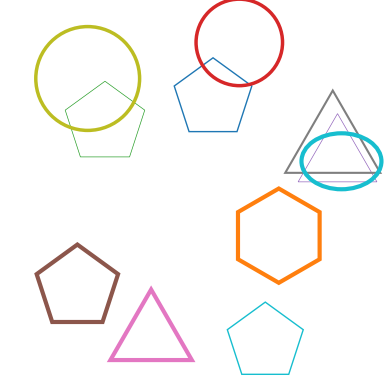[{"shape": "pentagon", "thickness": 1, "radius": 0.53, "center": [0.553, 0.744]}, {"shape": "hexagon", "thickness": 3, "radius": 0.61, "center": [0.724, 0.388]}, {"shape": "pentagon", "thickness": 0.5, "radius": 0.54, "center": [0.273, 0.68]}, {"shape": "circle", "thickness": 2.5, "radius": 0.56, "center": [0.622, 0.89]}, {"shape": "triangle", "thickness": 0.5, "radius": 0.59, "center": [0.877, 0.587]}, {"shape": "pentagon", "thickness": 3, "radius": 0.56, "center": [0.201, 0.254]}, {"shape": "triangle", "thickness": 3, "radius": 0.61, "center": [0.393, 0.126]}, {"shape": "triangle", "thickness": 1.5, "radius": 0.71, "center": [0.864, 0.622]}, {"shape": "circle", "thickness": 2.5, "radius": 0.67, "center": [0.228, 0.796]}, {"shape": "oval", "thickness": 3, "radius": 0.52, "center": [0.887, 0.581]}, {"shape": "pentagon", "thickness": 1, "radius": 0.52, "center": [0.689, 0.112]}]